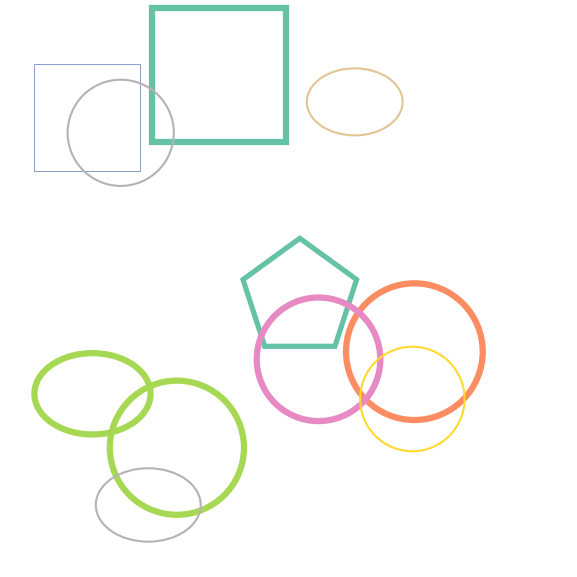[{"shape": "pentagon", "thickness": 2.5, "radius": 0.52, "center": [0.519, 0.483]}, {"shape": "square", "thickness": 3, "radius": 0.58, "center": [0.379, 0.869]}, {"shape": "circle", "thickness": 3, "radius": 0.59, "center": [0.718, 0.39]}, {"shape": "square", "thickness": 0.5, "radius": 0.46, "center": [0.151, 0.795]}, {"shape": "circle", "thickness": 3, "radius": 0.54, "center": [0.552, 0.377]}, {"shape": "circle", "thickness": 3, "radius": 0.58, "center": [0.306, 0.224]}, {"shape": "oval", "thickness": 3, "radius": 0.5, "center": [0.16, 0.317]}, {"shape": "circle", "thickness": 1, "radius": 0.45, "center": [0.714, 0.308]}, {"shape": "oval", "thickness": 1, "radius": 0.41, "center": [0.614, 0.823]}, {"shape": "circle", "thickness": 1, "radius": 0.46, "center": [0.209, 0.769]}, {"shape": "oval", "thickness": 1, "radius": 0.45, "center": [0.257, 0.125]}]